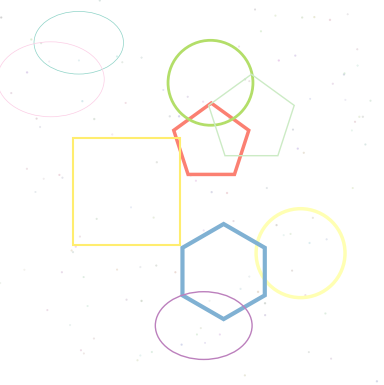[{"shape": "oval", "thickness": 0.5, "radius": 0.58, "center": [0.205, 0.889]}, {"shape": "circle", "thickness": 2.5, "radius": 0.58, "center": [0.781, 0.342]}, {"shape": "pentagon", "thickness": 2.5, "radius": 0.51, "center": [0.549, 0.63]}, {"shape": "hexagon", "thickness": 3, "radius": 0.62, "center": [0.581, 0.295]}, {"shape": "circle", "thickness": 2, "radius": 0.55, "center": [0.547, 0.785]}, {"shape": "oval", "thickness": 0.5, "radius": 0.7, "center": [0.132, 0.794]}, {"shape": "oval", "thickness": 1, "radius": 0.63, "center": [0.529, 0.154]}, {"shape": "pentagon", "thickness": 1, "radius": 0.58, "center": [0.653, 0.69]}, {"shape": "square", "thickness": 1.5, "radius": 0.7, "center": [0.328, 0.504]}]